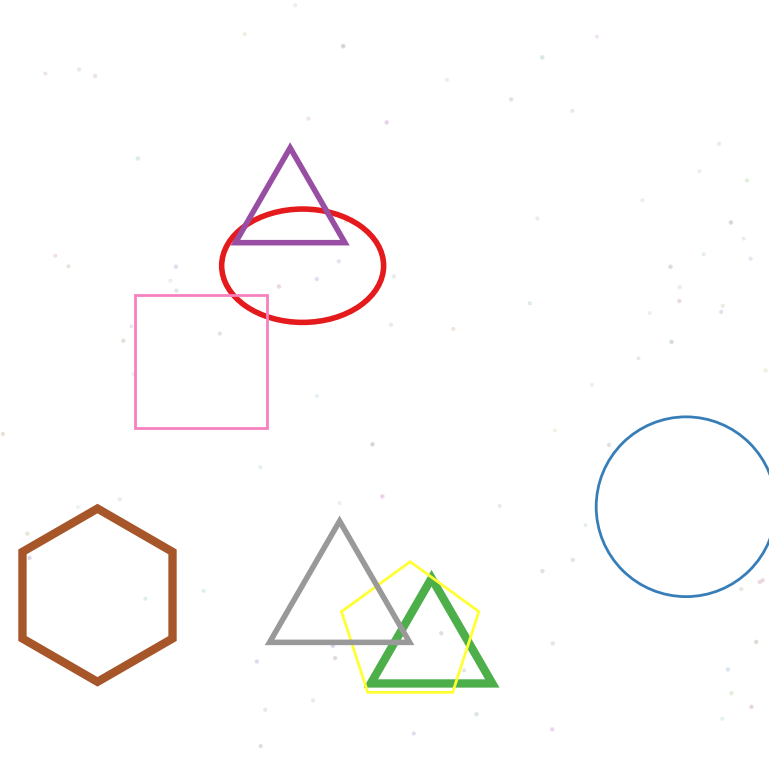[{"shape": "oval", "thickness": 2, "radius": 0.53, "center": [0.393, 0.655]}, {"shape": "circle", "thickness": 1, "radius": 0.58, "center": [0.891, 0.342]}, {"shape": "triangle", "thickness": 3, "radius": 0.46, "center": [0.56, 0.158]}, {"shape": "triangle", "thickness": 2, "radius": 0.41, "center": [0.377, 0.726]}, {"shape": "pentagon", "thickness": 1, "radius": 0.47, "center": [0.533, 0.177]}, {"shape": "hexagon", "thickness": 3, "radius": 0.56, "center": [0.127, 0.227]}, {"shape": "square", "thickness": 1, "radius": 0.43, "center": [0.261, 0.53]}, {"shape": "triangle", "thickness": 2, "radius": 0.53, "center": [0.441, 0.218]}]